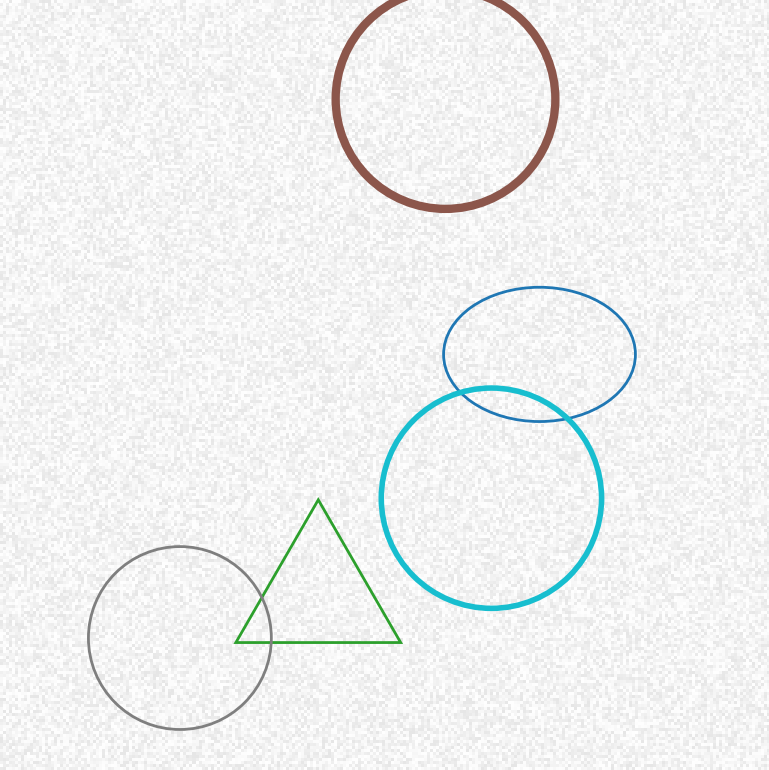[{"shape": "oval", "thickness": 1, "radius": 0.62, "center": [0.701, 0.54]}, {"shape": "triangle", "thickness": 1, "radius": 0.62, "center": [0.413, 0.227]}, {"shape": "circle", "thickness": 3, "radius": 0.71, "center": [0.579, 0.871]}, {"shape": "circle", "thickness": 1, "radius": 0.59, "center": [0.234, 0.171]}, {"shape": "circle", "thickness": 2, "radius": 0.72, "center": [0.638, 0.353]}]